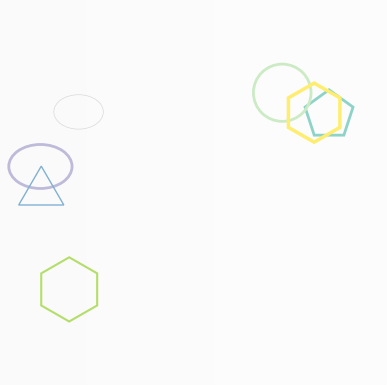[{"shape": "pentagon", "thickness": 2, "radius": 0.33, "center": [0.849, 0.702]}, {"shape": "oval", "thickness": 2, "radius": 0.41, "center": [0.104, 0.568]}, {"shape": "triangle", "thickness": 1, "radius": 0.34, "center": [0.106, 0.501]}, {"shape": "hexagon", "thickness": 1.5, "radius": 0.42, "center": [0.179, 0.248]}, {"shape": "oval", "thickness": 0.5, "radius": 0.32, "center": [0.203, 0.709]}, {"shape": "circle", "thickness": 2, "radius": 0.37, "center": [0.728, 0.759]}, {"shape": "hexagon", "thickness": 2.5, "radius": 0.38, "center": [0.811, 0.707]}]